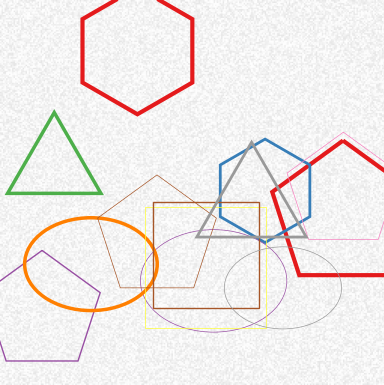[{"shape": "hexagon", "thickness": 3, "radius": 0.82, "center": [0.357, 0.868]}, {"shape": "pentagon", "thickness": 3, "radius": 0.97, "center": [0.891, 0.442]}, {"shape": "hexagon", "thickness": 2, "radius": 0.67, "center": [0.688, 0.504]}, {"shape": "triangle", "thickness": 2.5, "radius": 0.7, "center": [0.141, 0.568]}, {"shape": "oval", "thickness": 0.5, "radius": 0.95, "center": [0.555, 0.27]}, {"shape": "pentagon", "thickness": 1, "radius": 0.79, "center": [0.109, 0.191]}, {"shape": "oval", "thickness": 2.5, "radius": 0.86, "center": [0.236, 0.314]}, {"shape": "square", "thickness": 0.5, "radius": 0.79, "center": [0.534, 0.306]}, {"shape": "pentagon", "thickness": 0.5, "radius": 0.81, "center": [0.408, 0.384]}, {"shape": "square", "thickness": 1, "radius": 0.69, "center": [0.536, 0.338]}, {"shape": "pentagon", "thickness": 0.5, "radius": 0.77, "center": [0.892, 0.503]}, {"shape": "triangle", "thickness": 2, "radius": 0.82, "center": [0.653, 0.466]}, {"shape": "oval", "thickness": 0.5, "radius": 0.76, "center": [0.735, 0.252]}]